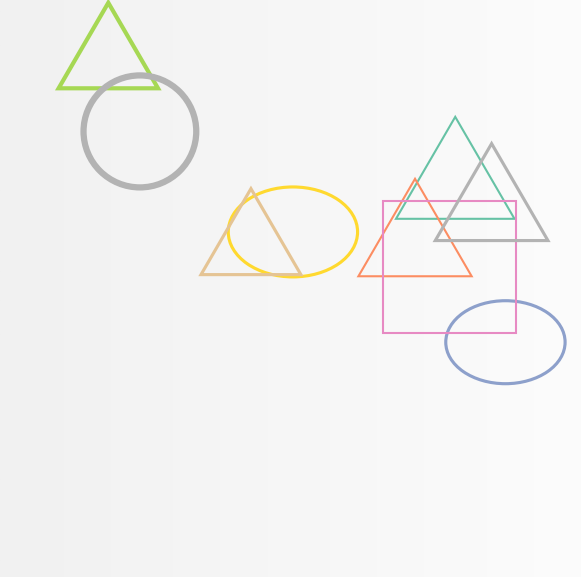[{"shape": "triangle", "thickness": 1, "radius": 0.59, "center": [0.783, 0.679]}, {"shape": "triangle", "thickness": 1, "radius": 0.56, "center": [0.714, 0.577]}, {"shape": "oval", "thickness": 1.5, "radius": 0.51, "center": [0.87, 0.407]}, {"shape": "square", "thickness": 1, "radius": 0.57, "center": [0.773, 0.536]}, {"shape": "triangle", "thickness": 2, "radius": 0.49, "center": [0.186, 0.896]}, {"shape": "oval", "thickness": 1.5, "radius": 0.56, "center": [0.504, 0.598]}, {"shape": "triangle", "thickness": 1.5, "radius": 0.5, "center": [0.432, 0.573]}, {"shape": "circle", "thickness": 3, "radius": 0.48, "center": [0.241, 0.772]}, {"shape": "triangle", "thickness": 1.5, "radius": 0.56, "center": [0.846, 0.639]}]